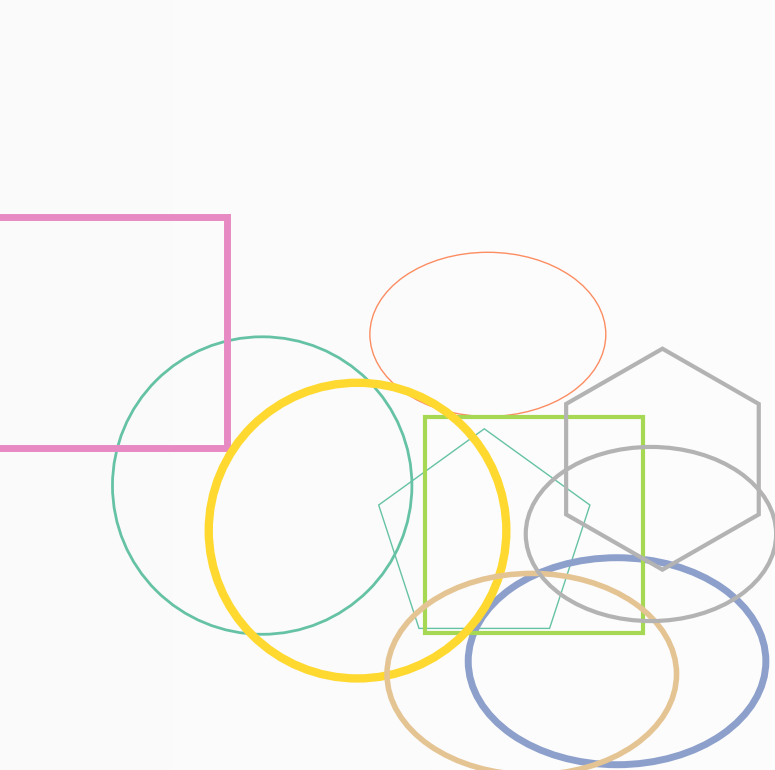[{"shape": "pentagon", "thickness": 0.5, "radius": 0.72, "center": [0.625, 0.3]}, {"shape": "circle", "thickness": 1, "radius": 0.97, "center": [0.338, 0.369]}, {"shape": "oval", "thickness": 0.5, "radius": 0.76, "center": [0.629, 0.566]}, {"shape": "oval", "thickness": 2.5, "radius": 0.96, "center": [0.796, 0.141]}, {"shape": "square", "thickness": 2.5, "radius": 0.75, "center": [0.143, 0.568]}, {"shape": "square", "thickness": 1.5, "radius": 0.7, "center": [0.689, 0.318]}, {"shape": "circle", "thickness": 3, "radius": 0.96, "center": [0.461, 0.311]}, {"shape": "oval", "thickness": 2, "radius": 0.93, "center": [0.686, 0.125]}, {"shape": "oval", "thickness": 1.5, "radius": 0.81, "center": [0.84, 0.306]}, {"shape": "hexagon", "thickness": 1.5, "radius": 0.72, "center": [0.855, 0.404]}]